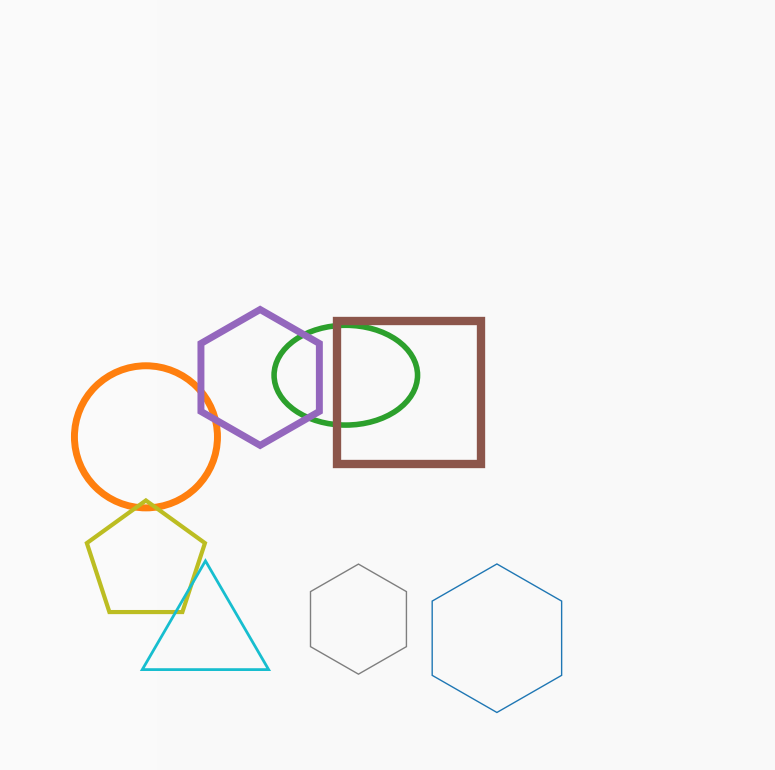[{"shape": "hexagon", "thickness": 0.5, "radius": 0.48, "center": [0.641, 0.171]}, {"shape": "circle", "thickness": 2.5, "radius": 0.46, "center": [0.188, 0.433]}, {"shape": "oval", "thickness": 2, "radius": 0.46, "center": [0.446, 0.513]}, {"shape": "hexagon", "thickness": 2.5, "radius": 0.44, "center": [0.336, 0.51]}, {"shape": "square", "thickness": 3, "radius": 0.47, "center": [0.527, 0.49]}, {"shape": "hexagon", "thickness": 0.5, "radius": 0.36, "center": [0.463, 0.196]}, {"shape": "pentagon", "thickness": 1.5, "radius": 0.4, "center": [0.188, 0.27]}, {"shape": "triangle", "thickness": 1, "radius": 0.47, "center": [0.265, 0.177]}]